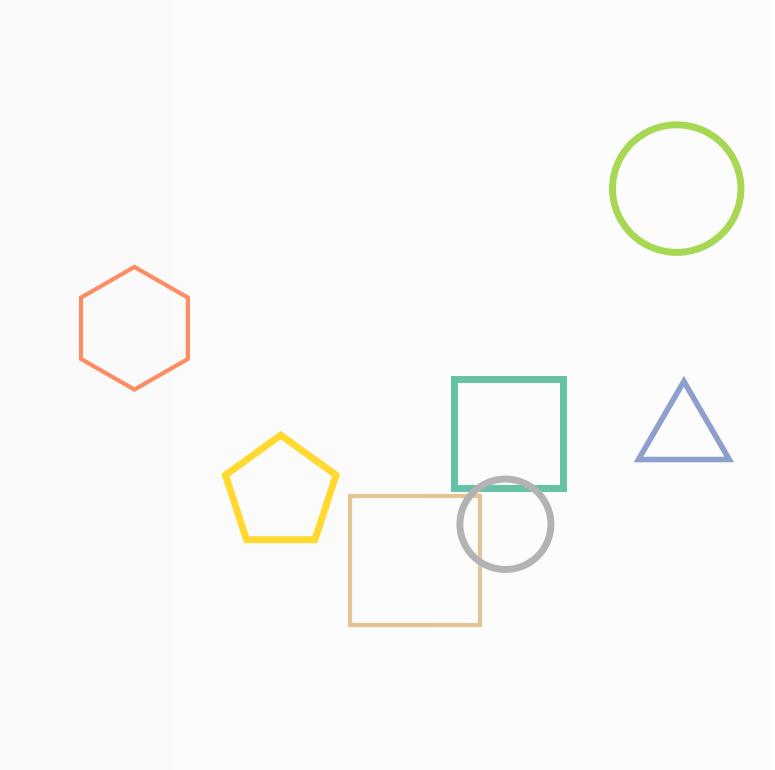[{"shape": "square", "thickness": 2.5, "radius": 0.35, "center": [0.656, 0.437]}, {"shape": "hexagon", "thickness": 1.5, "radius": 0.4, "center": [0.173, 0.574]}, {"shape": "triangle", "thickness": 2, "radius": 0.34, "center": [0.882, 0.437]}, {"shape": "circle", "thickness": 2.5, "radius": 0.41, "center": [0.873, 0.755]}, {"shape": "pentagon", "thickness": 2.5, "radius": 0.38, "center": [0.362, 0.36]}, {"shape": "square", "thickness": 1.5, "radius": 0.42, "center": [0.536, 0.272]}, {"shape": "circle", "thickness": 2.5, "radius": 0.29, "center": [0.652, 0.319]}]